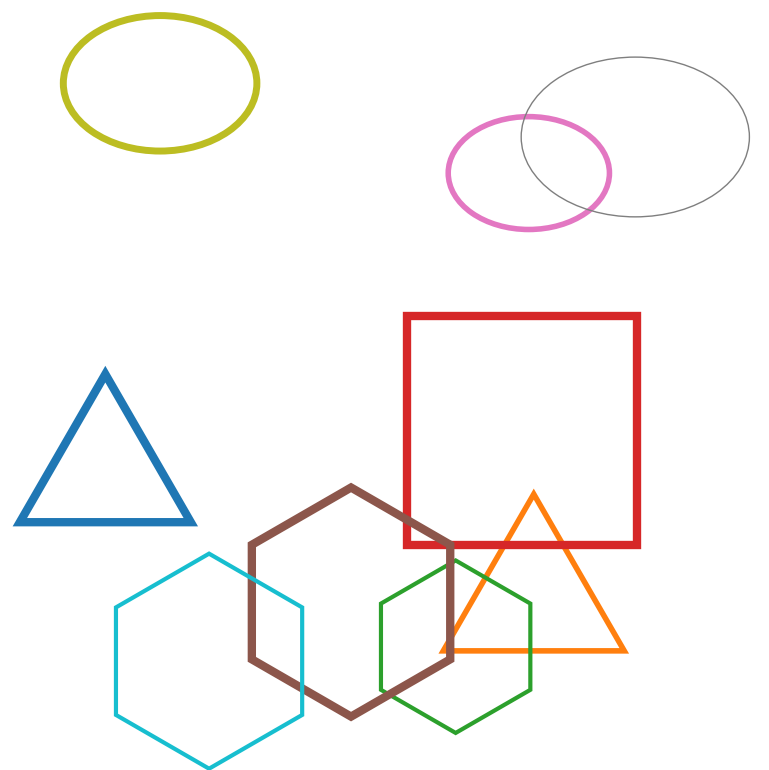[{"shape": "triangle", "thickness": 3, "radius": 0.64, "center": [0.137, 0.386]}, {"shape": "triangle", "thickness": 2, "radius": 0.68, "center": [0.693, 0.223]}, {"shape": "hexagon", "thickness": 1.5, "radius": 0.56, "center": [0.592, 0.16]}, {"shape": "square", "thickness": 3, "radius": 0.75, "center": [0.678, 0.441]}, {"shape": "hexagon", "thickness": 3, "radius": 0.74, "center": [0.456, 0.218]}, {"shape": "oval", "thickness": 2, "radius": 0.52, "center": [0.687, 0.775]}, {"shape": "oval", "thickness": 0.5, "radius": 0.74, "center": [0.825, 0.822]}, {"shape": "oval", "thickness": 2.5, "radius": 0.63, "center": [0.208, 0.892]}, {"shape": "hexagon", "thickness": 1.5, "radius": 0.7, "center": [0.272, 0.141]}]